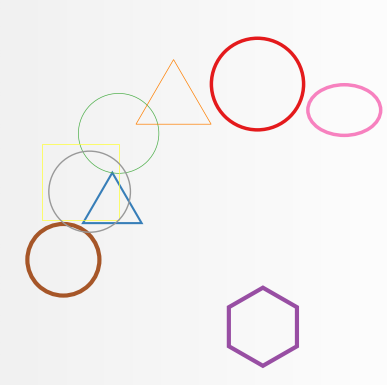[{"shape": "circle", "thickness": 2.5, "radius": 0.59, "center": [0.664, 0.782]}, {"shape": "triangle", "thickness": 1.5, "radius": 0.44, "center": [0.29, 0.464]}, {"shape": "circle", "thickness": 0.5, "radius": 0.52, "center": [0.306, 0.654]}, {"shape": "hexagon", "thickness": 3, "radius": 0.51, "center": [0.678, 0.151]}, {"shape": "triangle", "thickness": 0.5, "radius": 0.56, "center": [0.448, 0.733]}, {"shape": "square", "thickness": 0.5, "radius": 0.49, "center": [0.208, 0.527]}, {"shape": "circle", "thickness": 3, "radius": 0.46, "center": [0.164, 0.325]}, {"shape": "oval", "thickness": 2.5, "radius": 0.47, "center": [0.888, 0.714]}, {"shape": "circle", "thickness": 1, "radius": 0.53, "center": [0.231, 0.502]}]